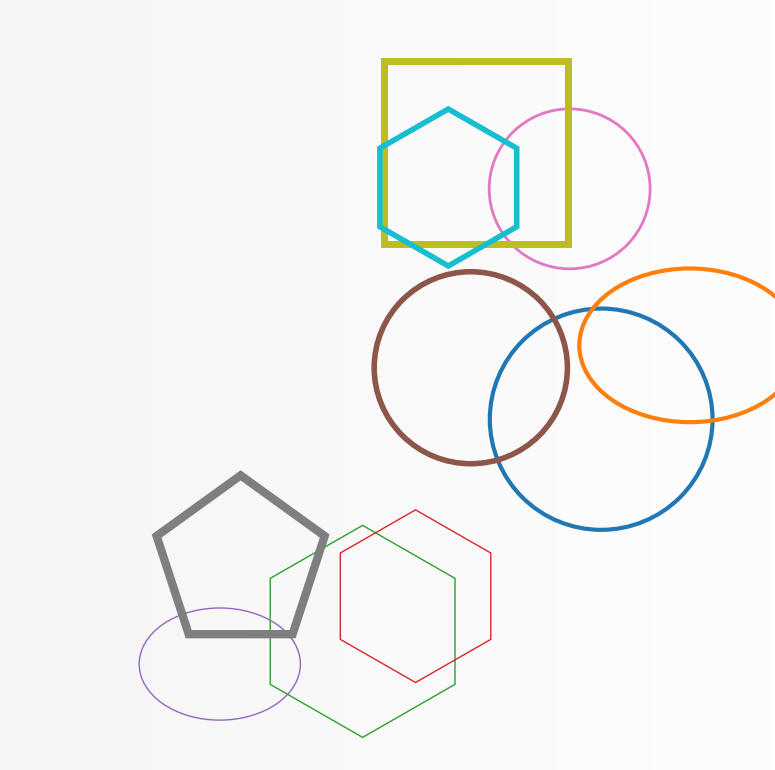[{"shape": "circle", "thickness": 1.5, "radius": 0.72, "center": [0.776, 0.456]}, {"shape": "oval", "thickness": 1.5, "radius": 0.71, "center": [0.89, 0.552]}, {"shape": "hexagon", "thickness": 0.5, "radius": 0.69, "center": [0.468, 0.18]}, {"shape": "hexagon", "thickness": 0.5, "radius": 0.56, "center": [0.536, 0.226]}, {"shape": "oval", "thickness": 0.5, "radius": 0.52, "center": [0.284, 0.138]}, {"shape": "circle", "thickness": 2, "radius": 0.62, "center": [0.607, 0.522]}, {"shape": "circle", "thickness": 1, "radius": 0.52, "center": [0.735, 0.755]}, {"shape": "pentagon", "thickness": 3, "radius": 0.57, "center": [0.311, 0.269]}, {"shape": "square", "thickness": 2.5, "radius": 0.59, "center": [0.614, 0.802]}, {"shape": "hexagon", "thickness": 2, "radius": 0.51, "center": [0.578, 0.757]}]